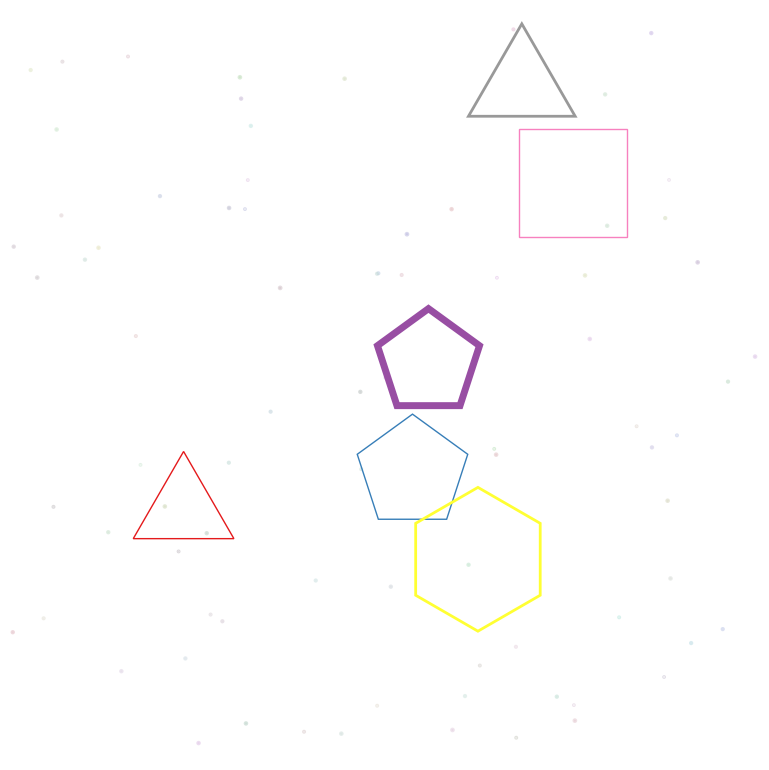[{"shape": "triangle", "thickness": 0.5, "radius": 0.38, "center": [0.238, 0.338]}, {"shape": "pentagon", "thickness": 0.5, "radius": 0.38, "center": [0.536, 0.387]}, {"shape": "pentagon", "thickness": 2.5, "radius": 0.35, "center": [0.556, 0.53]}, {"shape": "hexagon", "thickness": 1, "radius": 0.47, "center": [0.621, 0.274]}, {"shape": "square", "thickness": 0.5, "radius": 0.35, "center": [0.744, 0.763]}, {"shape": "triangle", "thickness": 1, "radius": 0.4, "center": [0.678, 0.889]}]